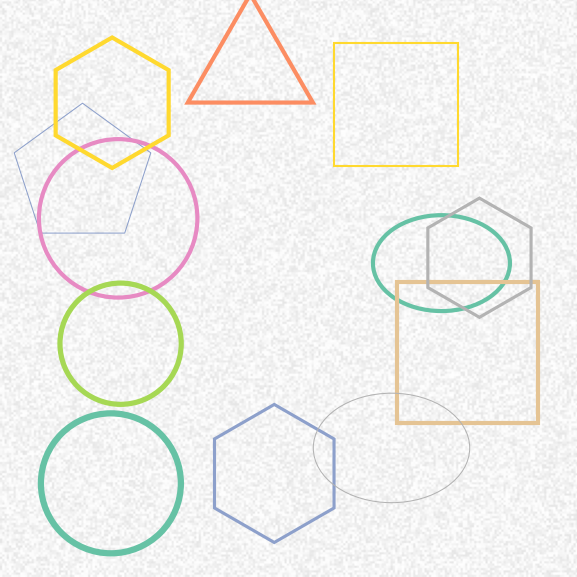[{"shape": "circle", "thickness": 3, "radius": 0.61, "center": [0.192, 0.162]}, {"shape": "oval", "thickness": 2, "radius": 0.59, "center": [0.764, 0.544]}, {"shape": "triangle", "thickness": 2, "radius": 0.63, "center": [0.433, 0.884]}, {"shape": "hexagon", "thickness": 1.5, "radius": 0.6, "center": [0.475, 0.179]}, {"shape": "pentagon", "thickness": 0.5, "radius": 0.62, "center": [0.143, 0.696]}, {"shape": "circle", "thickness": 2, "radius": 0.69, "center": [0.205, 0.621]}, {"shape": "circle", "thickness": 2.5, "radius": 0.52, "center": [0.209, 0.404]}, {"shape": "hexagon", "thickness": 2, "radius": 0.56, "center": [0.194, 0.821]}, {"shape": "square", "thickness": 1, "radius": 0.53, "center": [0.686, 0.819]}, {"shape": "square", "thickness": 2, "radius": 0.61, "center": [0.81, 0.389]}, {"shape": "hexagon", "thickness": 1.5, "radius": 0.52, "center": [0.83, 0.553]}, {"shape": "oval", "thickness": 0.5, "radius": 0.68, "center": [0.678, 0.223]}]